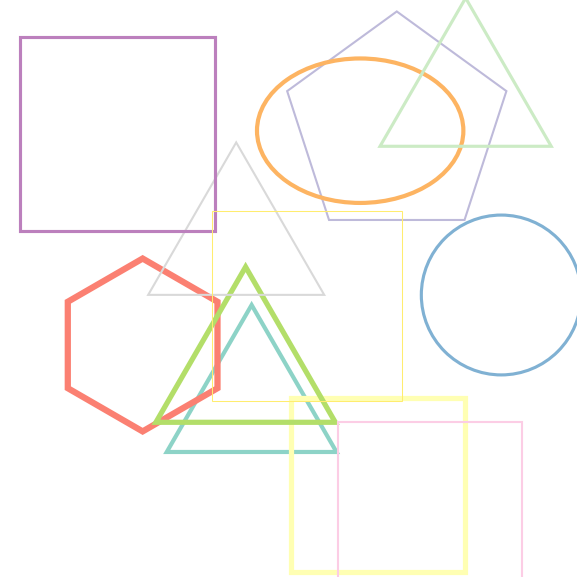[{"shape": "triangle", "thickness": 2, "radius": 0.85, "center": [0.436, 0.301]}, {"shape": "square", "thickness": 2.5, "radius": 0.75, "center": [0.654, 0.16]}, {"shape": "pentagon", "thickness": 1, "radius": 1.0, "center": [0.687, 0.78]}, {"shape": "hexagon", "thickness": 3, "radius": 0.75, "center": [0.247, 0.402]}, {"shape": "circle", "thickness": 1.5, "radius": 0.69, "center": [0.868, 0.488]}, {"shape": "oval", "thickness": 2, "radius": 0.89, "center": [0.624, 0.773]}, {"shape": "triangle", "thickness": 2.5, "radius": 0.9, "center": [0.425, 0.358]}, {"shape": "square", "thickness": 1, "radius": 0.8, "center": [0.745, 0.108]}, {"shape": "triangle", "thickness": 1, "radius": 0.88, "center": [0.409, 0.577]}, {"shape": "square", "thickness": 1.5, "radius": 0.84, "center": [0.203, 0.767]}, {"shape": "triangle", "thickness": 1.5, "radius": 0.86, "center": [0.806, 0.831]}, {"shape": "square", "thickness": 0.5, "radius": 0.83, "center": [0.531, 0.469]}]